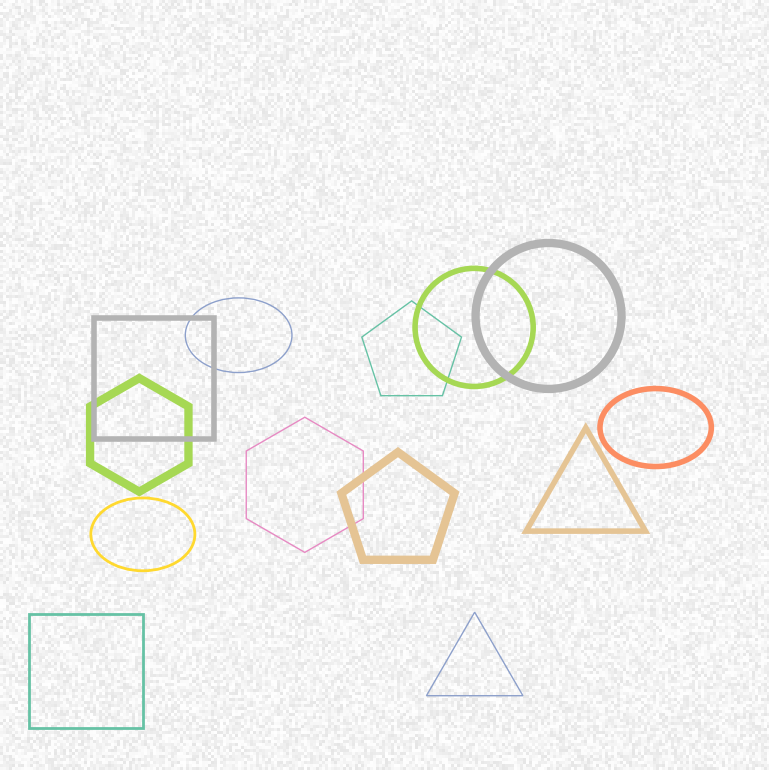[{"shape": "pentagon", "thickness": 0.5, "radius": 0.34, "center": [0.535, 0.541]}, {"shape": "square", "thickness": 1, "radius": 0.37, "center": [0.112, 0.129]}, {"shape": "oval", "thickness": 2, "radius": 0.36, "center": [0.852, 0.445]}, {"shape": "triangle", "thickness": 0.5, "radius": 0.36, "center": [0.616, 0.133]}, {"shape": "oval", "thickness": 0.5, "radius": 0.35, "center": [0.31, 0.565]}, {"shape": "hexagon", "thickness": 0.5, "radius": 0.44, "center": [0.396, 0.37]}, {"shape": "circle", "thickness": 2, "radius": 0.38, "center": [0.616, 0.575]}, {"shape": "hexagon", "thickness": 3, "radius": 0.37, "center": [0.181, 0.435]}, {"shape": "oval", "thickness": 1, "radius": 0.34, "center": [0.186, 0.306]}, {"shape": "triangle", "thickness": 2, "radius": 0.45, "center": [0.761, 0.355]}, {"shape": "pentagon", "thickness": 3, "radius": 0.39, "center": [0.517, 0.336]}, {"shape": "square", "thickness": 2, "radius": 0.39, "center": [0.2, 0.509]}, {"shape": "circle", "thickness": 3, "radius": 0.47, "center": [0.712, 0.59]}]